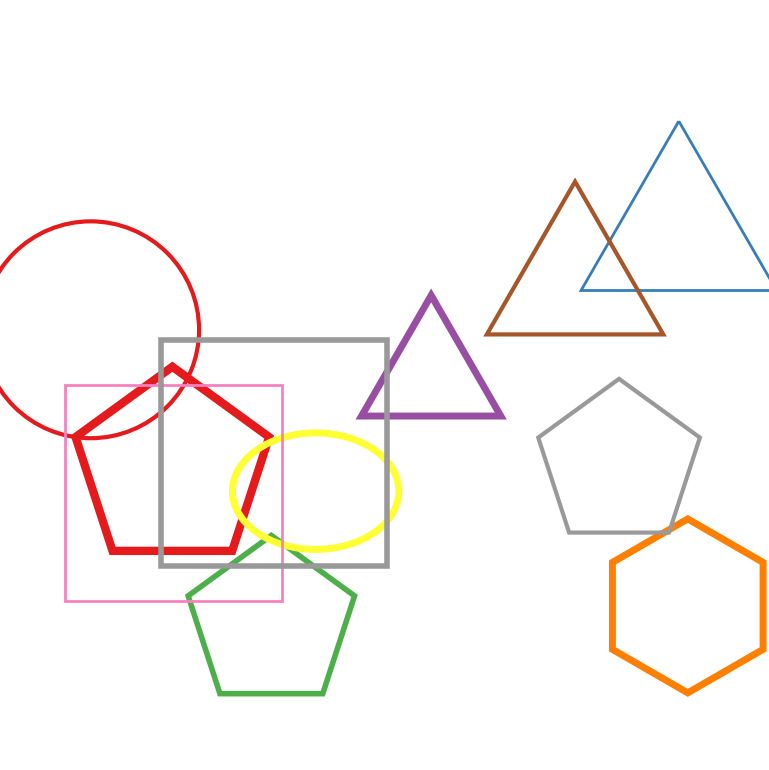[{"shape": "circle", "thickness": 1.5, "radius": 0.7, "center": [0.118, 0.572]}, {"shape": "pentagon", "thickness": 3, "radius": 0.66, "center": [0.224, 0.392]}, {"shape": "triangle", "thickness": 1, "radius": 0.73, "center": [0.882, 0.696]}, {"shape": "pentagon", "thickness": 2, "radius": 0.57, "center": [0.352, 0.191]}, {"shape": "triangle", "thickness": 2.5, "radius": 0.52, "center": [0.56, 0.512]}, {"shape": "hexagon", "thickness": 2.5, "radius": 0.56, "center": [0.893, 0.213]}, {"shape": "oval", "thickness": 2.5, "radius": 0.54, "center": [0.41, 0.362]}, {"shape": "triangle", "thickness": 1.5, "radius": 0.66, "center": [0.747, 0.632]}, {"shape": "square", "thickness": 1, "radius": 0.7, "center": [0.225, 0.359]}, {"shape": "pentagon", "thickness": 1.5, "radius": 0.55, "center": [0.804, 0.398]}, {"shape": "square", "thickness": 2, "radius": 0.73, "center": [0.355, 0.411]}]